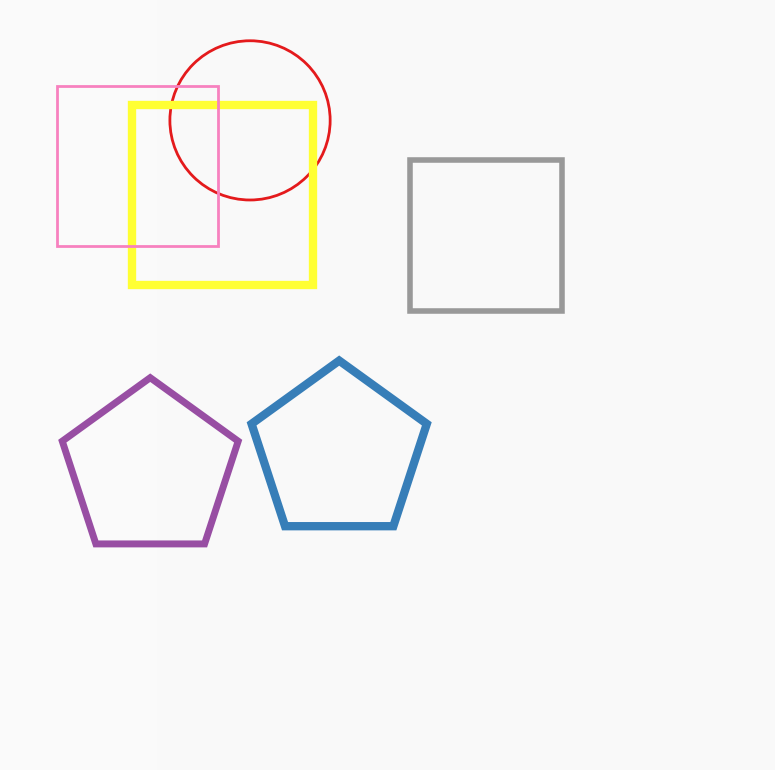[{"shape": "circle", "thickness": 1, "radius": 0.52, "center": [0.323, 0.844]}, {"shape": "pentagon", "thickness": 3, "radius": 0.59, "center": [0.438, 0.413]}, {"shape": "pentagon", "thickness": 2.5, "radius": 0.6, "center": [0.194, 0.39]}, {"shape": "square", "thickness": 3, "radius": 0.59, "center": [0.287, 0.746]}, {"shape": "square", "thickness": 1, "radius": 0.52, "center": [0.177, 0.785]}, {"shape": "square", "thickness": 2, "radius": 0.49, "center": [0.627, 0.694]}]